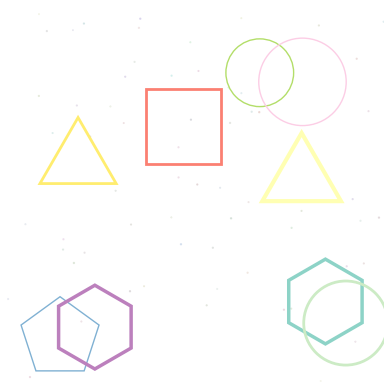[{"shape": "hexagon", "thickness": 2.5, "radius": 0.55, "center": [0.845, 0.217]}, {"shape": "triangle", "thickness": 3, "radius": 0.59, "center": [0.783, 0.537]}, {"shape": "square", "thickness": 2, "radius": 0.49, "center": [0.476, 0.672]}, {"shape": "pentagon", "thickness": 1, "radius": 0.53, "center": [0.156, 0.123]}, {"shape": "circle", "thickness": 1, "radius": 0.44, "center": [0.675, 0.811]}, {"shape": "circle", "thickness": 1, "radius": 0.57, "center": [0.786, 0.787]}, {"shape": "hexagon", "thickness": 2.5, "radius": 0.54, "center": [0.246, 0.15]}, {"shape": "circle", "thickness": 2, "radius": 0.55, "center": [0.898, 0.161]}, {"shape": "triangle", "thickness": 2, "radius": 0.57, "center": [0.203, 0.58]}]